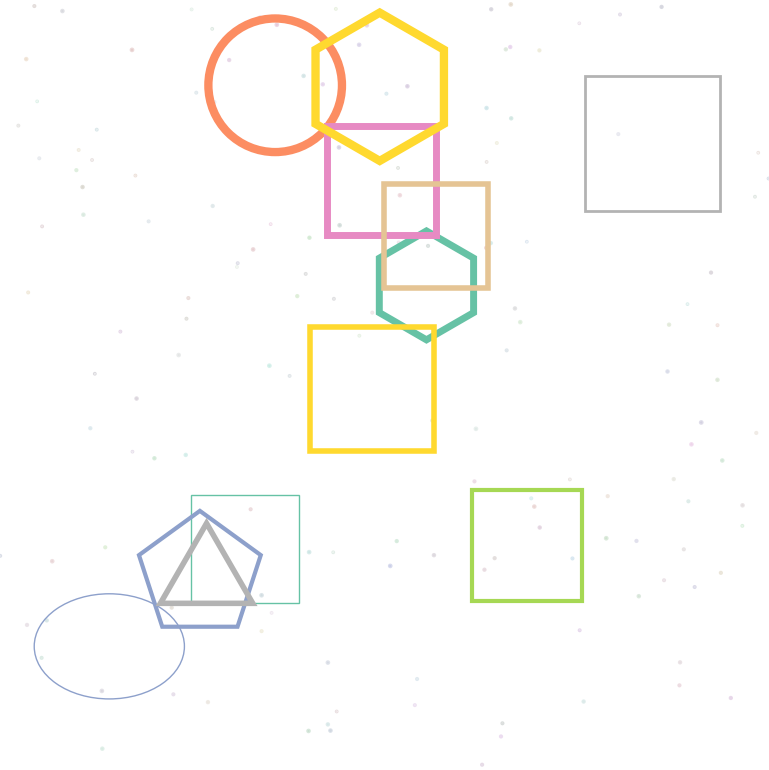[{"shape": "hexagon", "thickness": 2.5, "radius": 0.35, "center": [0.554, 0.629]}, {"shape": "square", "thickness": 0.5, "radius": 0.35, "center": [0.318, 0.287]}, {"shape": "circle", "thickness": 3, "radius": 0.43, "center": [0.357, 0.889]}, {"shape": "pentagon", "thickness": 1.5, "radius": 0.42, "center": [0.26, 0.253]}, {"shape": "oval", "thickness": 0.5, "radius": 0.49, "center": [0.142, 0.161]}, {"shape": "square", "thickness": 2.5, "radius": 0.35, "center": [0.496, 0.766]}, {"shape": "square", "thickness": 1.5, "radius": 0.36, "center": [0.684, 0.291]}, {"shape": "hexagon", "thickness": 3, "radius": 0.48, "center": [0.493, 0.887]}, {"shape": "square", "thickness": 2, "radius": 0.4, "center": [0.483, 0.495]}, {"shape": "square", "thickness": 2, "radius": 0.34, "center": [0.566, 0.694]}, {"shape": "triangle", "thickness": 2, "radius": 0.35, "center": [0.268, 0.251]}, {"shape": "square", "thickness": 1, "radius": 0.44, "center": [0.847, 0.814]}]